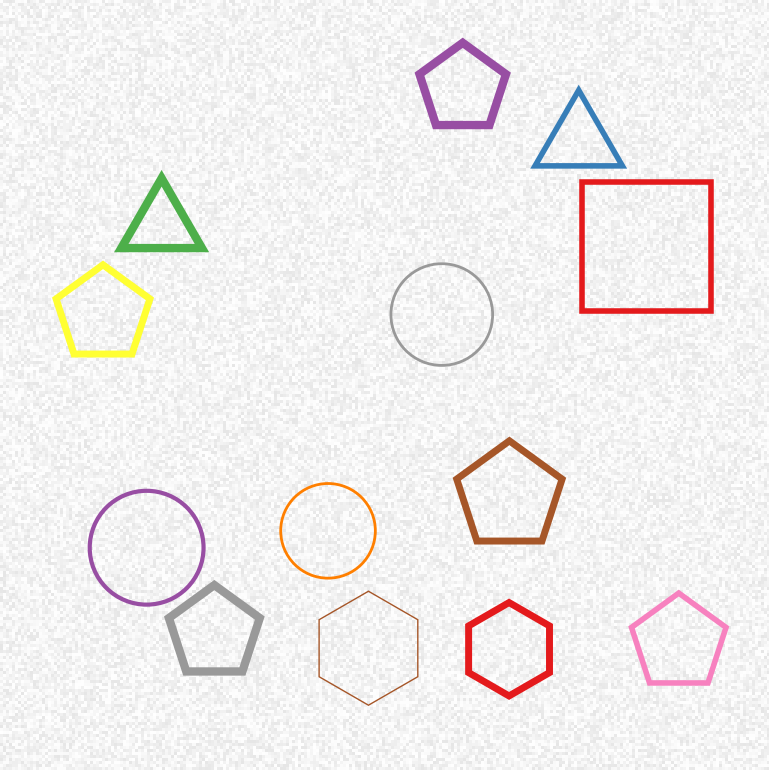[{"shape": "hexagon", "thickness": 2.5, "radius": 0.3, "center": [0.661, 0.157]}, {"shape": "square", "thickness": 2, "radius": 0.42, "center": [0.84, 0.68]}, {"shape": "triangle", "thickness": 2, "radius": 0.33, "center": [0.752, 0.817]}, {"shape": "triangle", "thickness": 3, "radius": 0.3, "center": [0.21, 0.708]}, {"shape": "pentagon", "thickness": 3, "radius": 0.3, "center": [0.601, 0.885]}, {"shape": "circle", "thickness": 1.5, "radius": 0.37, "center": [0.19, 0.289]}, {"shape": "circle", "thickness": 1, "radius": 0.31, "center": [0.426, 0.311]}, {"shape": "pentagon", "thickness": 2.5, "radius": 0.32, "center": [0.134, 0.592]}, {"shape": "pentagon", "thickness": 2.5, "radius": 0.36, "center": [0.662, 0.356]}, {"shape": "hexagon", "thickness": 0.5, "radius": 0.37, "center": [0.479, 0.158]}, {"shape": "pentagon", "thickness": 2, "radius": 0.32, "center": [0.882, 0.165]}, {"shape": "circle", "thickness": 1, "radius": 0.33, "center": [0.574, 0.591]}, {"shape": "pentagon", "thickness": 3, "radius": 0.31, "center": [0.278, 0.178]}]